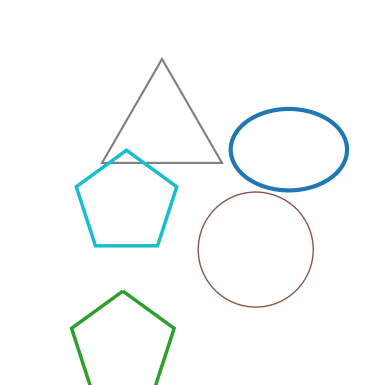[{"shape": "oval", "thickness": 3, "radius": 0.76, "center": [0.75, 0.611]}, {"shape": "pentagon", "thickness": 2.5, "radius": 0.7, "center": [0.319, 0.104]}, {"shape": "circle", "thickness": 1, "radius": 0.75, "center": [0.664, 0.352]}, {"shape": "triangle", "thickness": 1.5, "radius": 0.9, "center": [0.421, 0.667]}, {"shape": "pentagon", "thickness": 2.5, "radius": 0.69, "center": [0.329, 0.473]}]